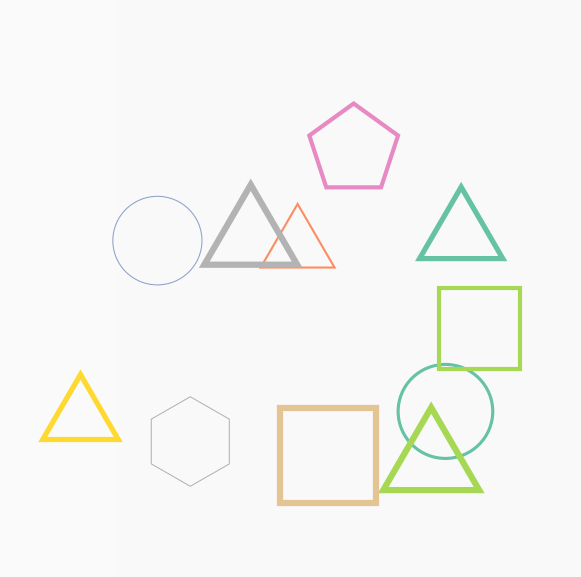[{"shape": "circle", "thickness": 1.5, "radius": 0.41, "center": [0.766, 0.287]}, {"shape": "triangle", "thickness": 2.5, "radius": 0.41, "center": [0.793, 0.593]}, {"shape": "triangle", "thickness": 1, "radius": 0.37, "center": [0.512, 0.573]}, {"shape": "circle", "thickness": 0.5, "radius": 0.38, "center": [0.271, 0.582]}, {"shape": "pentagon", "thickness": 2, "radius": 0.4, "center": [0.608, 0.74]}, {"shape": "square", "thickness": 2, "radius": 0.35, "center": [0.825, 0.43]}, {"shape": "triangle", "thickness": 3, "radius": 0.48, "center": [0.742, 0.198]}, {"shape": "triangle", "thickness": 2.5, "radius": 0.38, "center": [0.138, 0.276]}, {"shape": "square", "thickness": 3, "radius": 0.41, "center": [0.565, 0.21]}, {"shape": "triangle", "thickness": 3, "radius": 0.46, "center": [0.431, 0.587]}, {"shape": "hexagon", "thickness": 0.5, "radius": 0.39, "center": [0.327, 0.235]}]